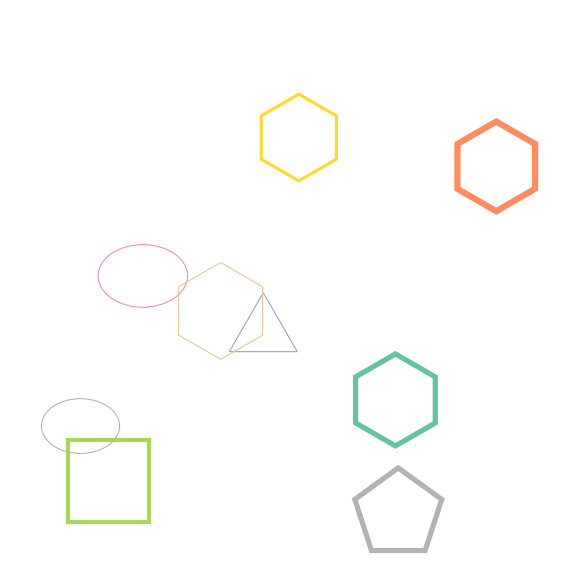[{"shape": "hexagon", "thickness": 2.5, "radius": 0.4, "center": [0.685, 0.307]}, {"shape": "hexagon", "thickness": 3, "radius": 0.39, "center": [0.859, 0.711]}, {"shape": "triangle", "thickness": 0.5, "radius": 0.34, "center": [0.456, 0.424]}, {"shape": "oval", "thickness": 0.5, "radius": 0.39, "center": [0.247, 0.521]}, {"shape": "square", "thickness": 2, "radius": 0.35, "center": [0.188, 0.166]}, {"shape": "hexagon", "thickness": 1.5, "radius": 0.38, "center": [0.517, 0.761]}, {"shape": "hexagon", "thickness": 0.5, "radius": 0.42, "center": [0.382, 0.461]}, {"shape": "pentagon", "thickness": 2.5, "radius": 0.4, "center": [0.69, 0.11]}, {"shape": "oval", "thickness": 0.5, "radius": 0.34, "center": [0.139, 0.261]}]